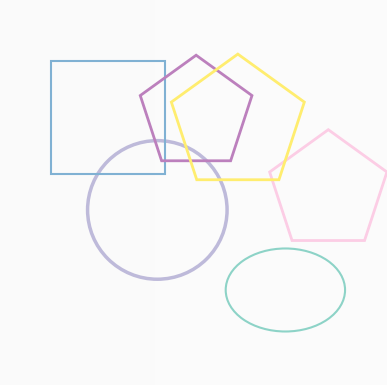[{"shape": "oval", "thickness": 1.5, "radius": 0.77, "center": [0.736, 0.247]}, {"shape": "circle", "thickness": 2.5, "radius": 0.9, "center": [0.406, 0.455]}, {"shape": "square", "thickness": 1.5, "radius": 0.74, "center": [0.279, 0.694]}, {"shape": "pentagon", "thickness": 2, "radius": 0.8, "center": [0.847, 0.504]}, {"shape": "pentagon", "thickness": 2, "radius": 0.76, "center": [0.506, 0.705]}, {"shape": "pentagon", "thickness": 2, "radius": 0.9, "center": [0.614, 0.679]}]